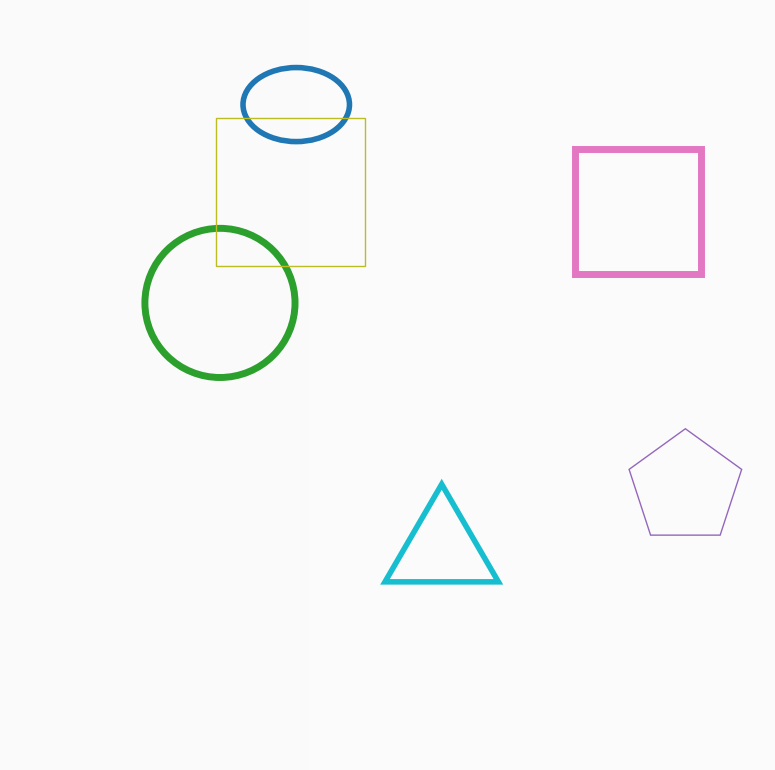[{"shape": "oval", "thickness": 2, "radius": 0.34, "center": [0.382, 0.864]}, {"shape": "circle", "thickness": 2.5, "radius": 0.48, "center": [0.284, 0.607]}, {"shape": "pentagon", "thickness": 0.5, "radius": 0.38, "center": [0.884, 0.367]}, {"shape": "square", "thickness": 2.5, "radius": 0.41, "center": [0.823, 0.725]}, {"shape": "square", "thickness": 0.5, "radius": 0.48, "center": [0.374, 0.751]}, {"shape": "triangle", "thickness": 2, "radius": 0.42, "center": [0.57, 0.287]}]